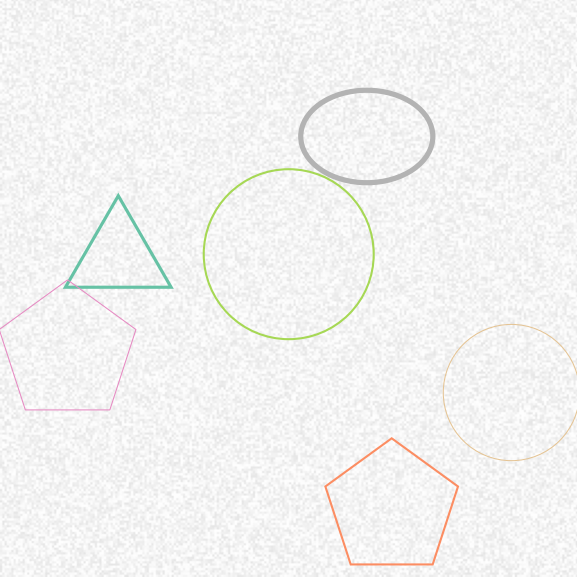[{"shape": "triangle", "thickness": 1.5, "radius": 0.53, "center": [0.205, 0.555]}, {"shape": "pentagon", "thickness": 1, "radius": 0.6, "center": [0.678, 0.119]}, {"shape": "pentagon", "thickness": 0.5, "radius": 0.62, "center": [0.117, 0.39]}, {"shape": "circle", "thickness": 1, "radius": 0.74, "center": [0.5, 0.559]}, {"shape": "circle", "thickness": 0.5, "radius": 0.59, "center": [0.886, 0.319]}, {"shape": "oval", "thickness": 2.5, "radius": 0.57, "center": [0.635, 0.763]}]